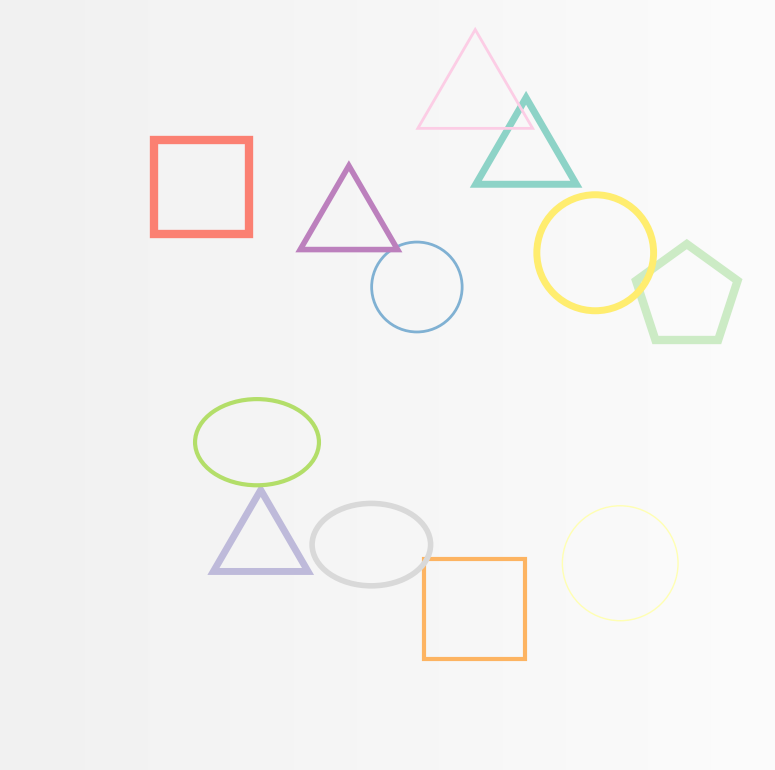[{"shape": "triangle", "thickness": 2.5, "radius": 0.37, "center": [0.679, 0.798]}, {"shape": "circle", "thickness": 0.5, "radius": 0.37, "center": [0.8, 0.269]}, {"shape": "triangle", "thickness": 2.5, "radius": 0.35, "center": [0.336, 0.293]}, {"shape": "square", "thickness": 3, "radius": 0.31, "center": [0.261, 0.757]}, {"shape": "circle", "thickness": 1, "radius": 0.29, "center": [0.538, 0.627]}, {"shape": "square", "thickness": 1.5, "radius": 0.32, "center": [0.612, 0.209]}, {"shape": "oval", "thickness": 1.5, "radius": 0.4, "center": [0.332, 0.426]}, {"shape": "triangle", "thickness": 1, "radius": 0.43, "center": [0.613, 0.876]}, {"shape": "oval", "thickness": 2, "radius": 0.38, "center": [0.479, 0.293]}, {"shape": "triangle", "thickness": 2, "radius": 0.36, "center": [0.45, 0.712]}, {"shape": "pentagon", "thickness": 3, "radius": 0.34, "center": [0.886, 0.614]}, {"shape": "circle", "thickness": 2.5, "radius": 0.38, "center": [0.768, 0.672]}]